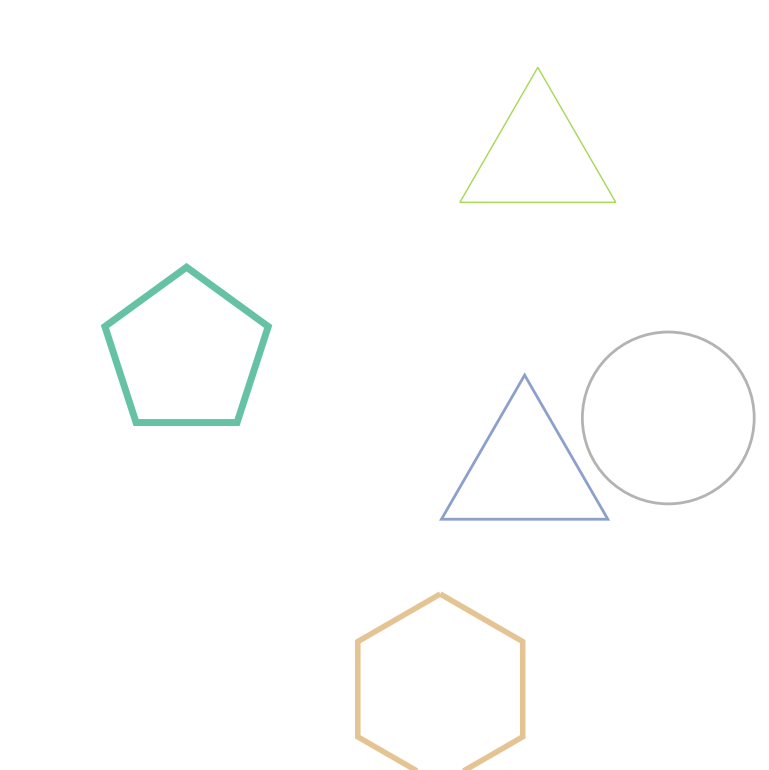[{"shape": "pentagon", "thickness": 2.5, "radius": 0.56, "center": [0.242, 0.541]}, {"shape": "triangle", "thickness": 1, "radius": 0.62, "center": [0.681, 0.388]}, {"shape": "triangle", "thickness": 0.5, "radius": 0.58, "center": [0.698, 0.796]}, {"shape": "hexagon", "thickness": 2, "radius": 0.62, "center": [0.572, 0.105]}, {"shape": "circle", "thickness": 1, "radius": 0.56, "center": [0.868, 0.457]}]